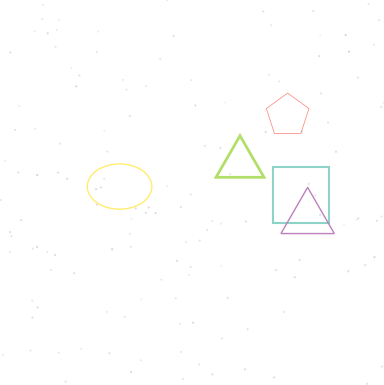[{"shape": "square", "thickness": 1.5, "radius": 0.37, "center": [0.782, 0.494]}, {"shape": "pentagon", "thickness": 0.5, "radius": 0.29, "center": [0.747, 0.7]}, {"shape": "triangle", "thickness": 2, "radius": 0.36, "center": [0.623, 0.575]}, {"shape": "triangle", "thickness": 1, "radius": 0.4, "center": [0.799, 0.433]}, {"shape": "oval", "thickness": 1, "radius": 0.42, "center": [0.311, 0.515]}]